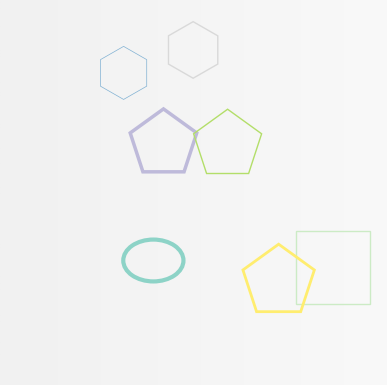[{"shape": "oval", "thickness": 3, "radius": 0.39, "center": [0.396, 0.323]}, {"shape": "pentagon", "thickness": 2.5, "radius": 0.45, "center": [0.422, 0.627]}, {"shape": "hexagon", "thickness": 0.5, "radius": 0.34, "center": [0.319, 0.811]}, {"shape": "pentagon", "thickness": 1, "radius": 0.46, "center": [0.587, 0.624]}, {"shape": "hexagon", "thickness": 1, "radius": 0.37, "center": [0.498, 0.87]}, {"shape": "square", "thickness": 1, "radius": 0.48, "center": [0.859, 0.305]}, {"shape": "pentagon", "thickness": 2, "radius": 0.48, "center": [0.719, 0.269]}]